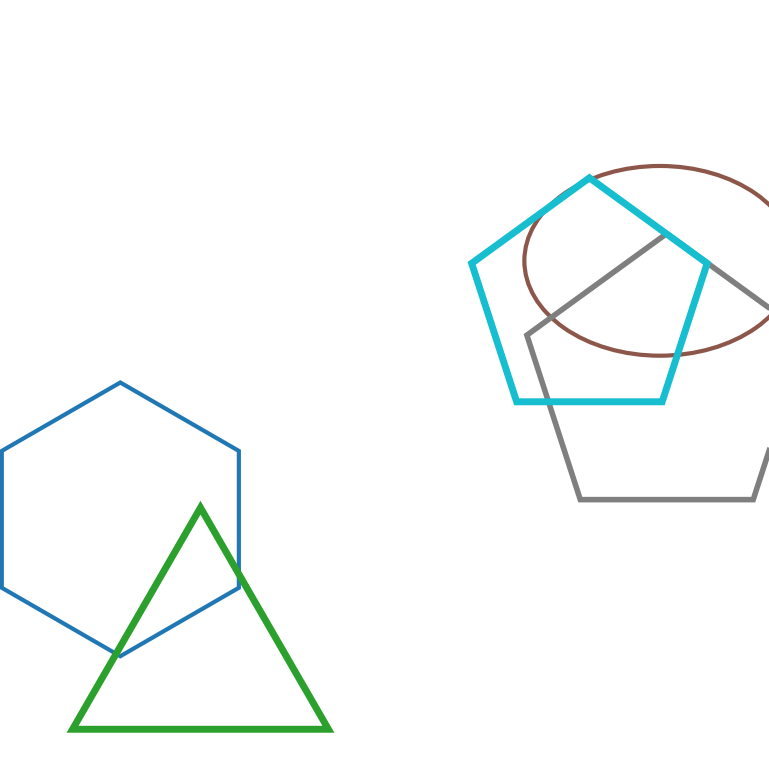[{"shape": "hexagon", "thickness": 1.5, "radius": 0.89, "center": [0.156, 0.326]}, {"shape": "triangle", "thickness": 2.5, "radius": 0.96, "center": [0.26, 0.149]}, {"shape": "oval", "thickness": 1.5, "radius": 0.88, "center": [0.857, 0.661]}, {"shape": "pentagon", "thickness": 2, "radius": 0.96, "center": [0.866, 0.506]}, {"shape": "pentagon", "thickness": 2.5, "radius": 0.8, "center": [0.765, 0.608]}]